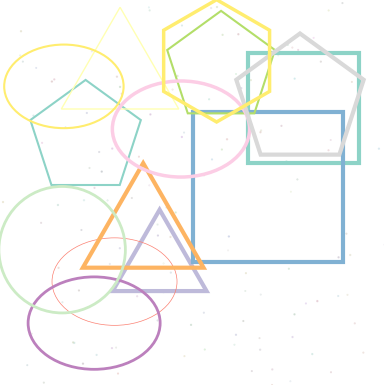[{"shape": "square", "thickness": 3, "radius": 0.71, "center": [0.788, 0.719]}, {"shape": "pentagon", "thickness": 1.5, "radius": 0.75, "center": [0.222, 0.642]}, {"shape": "triangle", "thickness": 1, "radius": 0.88, "center": [0.312, 0.805]}, {"shape": "triangle", "thickness": 3, "radius": 0.7, "center": [0.415, 0.314]}, {"shape": "oval", "thickness": 0.5, "radius": 0.81, "center": [0.297, 0.269]}, {"shape": "square", "thickness": 3, "radius": 0.97, "center": [0.695, 0.515]}, {"shape": "triangle", "thickness": 3, "radius": 0.9, "center": [0.372, 0.395]}, {"shape": "pentagon", "thickness": 1.5, "radius": 0.74, "center": [0.574, 0.825]}, {"shape": "oval", "thickness": 2.5, "radius": 0.89, "center": [0.47, 0.665]}, {"shape": "pentagon", "thickness": 3, "radius": 0.87, "center": [0.779, 0.739]}, {"shape": "oval", "thickness": 2, "radius": 0.86, "center": [0.244, 0.161]}, {"shape": "circle", "thickness": 2, "radius": 0.82, "center": [0.161, 0.351]}, {"shape": "hexagon", "thickness": 2.5, "radius": 0.79, "center": [0.563, 0.842]}, {"shape": "oval", "thickness": 1.5, "radius": 0.78, "center": [0.166, 0.776]}]